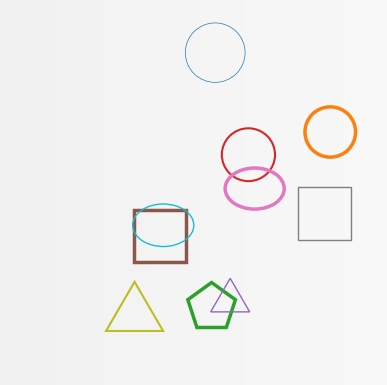[{"shape": "circle", "thickness": 0.5, "radius": 0.39, "center": [0.555, 0.863]}, {"shape": "circle", "thickness": 2.5, "radius": 0.33, "center": [0.852, 0.657]}, {"shape": "pentagon", "thickness": 2.5, "radius": 0.32, "center": [0.546, 0.202]}, {"shape": "circle", "thickness": 1.5, "radius": 0.34, "center": [0.641, 0.598]}, {"shape": "triangle", "thickness": 1, "radius": 0.29, "center": [0.594, 0.219]}, {"shape": "square", "thickness": 2.5, "radius": 0.34, "center": [0.414, 0.387]}, {"shape": "oval", "thickness": 2.5, "radius": 0.38, "center": [0.657, 0.51]}, {"shape": "square", "thickness": 1, "radius": 0.35, "center": [0.837, 0.445]}, {"shape": "triangle", "thickness": 1.5, "radius": 0.43, "center": [0.347, 0.183]}, {"shape": "oval", "thickness": 1, "radius": 0.39, "center": [0.421, 0.415]}]